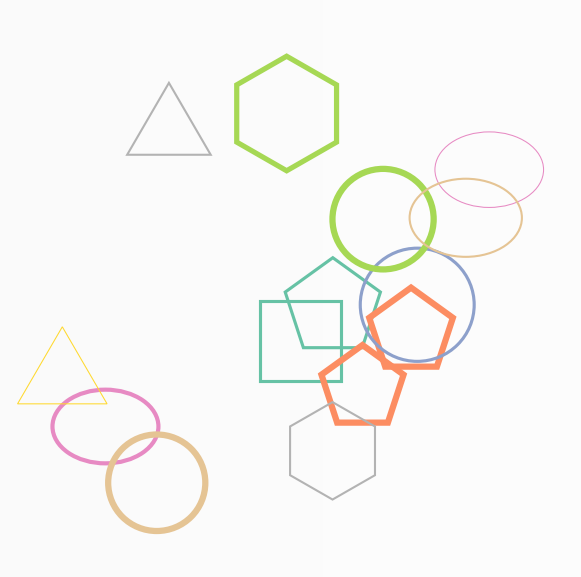[{"shape": "square", "thickness": 1.5, "radius": 0.35, "center": [0.517, 0.408]}, {"shape": "pentagon", "thickness": 1.5, "radius": 0.43, "center": [0.573, 0.467]}, {"shape": "pentagon", "thickness": 3, "radius": 0.37, "center": [0.624, 0.327]}, {"shape": "pentagon", "thickness": 3, "radius": 0.38, "center": [0.707, 0.425]}, {"shape": "circle", "thickness": 1.5, "radius": 0.49, "center": [0.718, 0.471]}, {"shape": "oval", "thickness": 2, "radius": 0.46, "center": [0.181, 0.261]}, {"shape": "oval", "thickness": 0.5, "radius": 0.47, "center": [0.842, 0.705]}, {"shape": "circle", "thickness": 3, "radius": 0.44, "center": [0.659, 0.62]}, {"shape": "hexagon", "thickness": 2.5, "radius": 0.5, "center": [0.493, 0.803]}, {"shape": "triangle", "thickness": 0.5, "radius": 0.44, "center": [0.107, 0.344]}, {"shape": "circle", "thickness": 3, "radius": 0.42, "center": [0.27, 0.163]}, {"shape": "oval", "thickness": 1, "radius": 0.48, "center": [0.801, 0.622]}, {"shape": "hexagon", "thickness": 1, "radius": 0.42, "center": [0.572, 0.218]}, {"shape": "triangle", "thickness": 1, "radius": 0.41, "center": [0.291, 0.773]}]